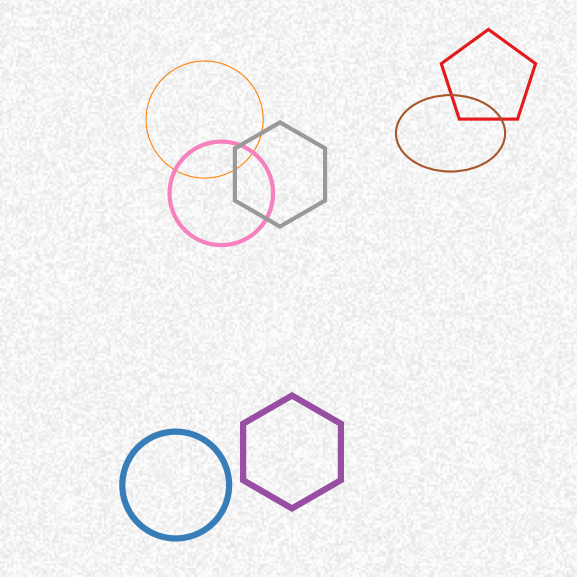[{"shape": "pentagon", "thickness": 1.5, "radius": 0.43, "center": [0.846, 0.862]}, {"shape": "circle", "thickness": 3, "radius": 0.46, "center": [0.304, 0.159]}, {"shape": "hexagon", "thickness": 3, "radius": 0.49, "center": [0.506, 0.216]}, {"shape": "circle", "thickness": 0.5, "radius": 0.51, "center": [0.354, 0.792]}, {"shape": "oval", "thickness": 1, "radius": 0.47, "center": [0.78, 0.768]}, {"shape": "circle", "thickness": 2, "radius": 0.45, "center": [0.383, 0.664]}, {"shape": "hexagon", "thickness": 2, "radius": 0.45, "center": [0.485, 0.697]}]